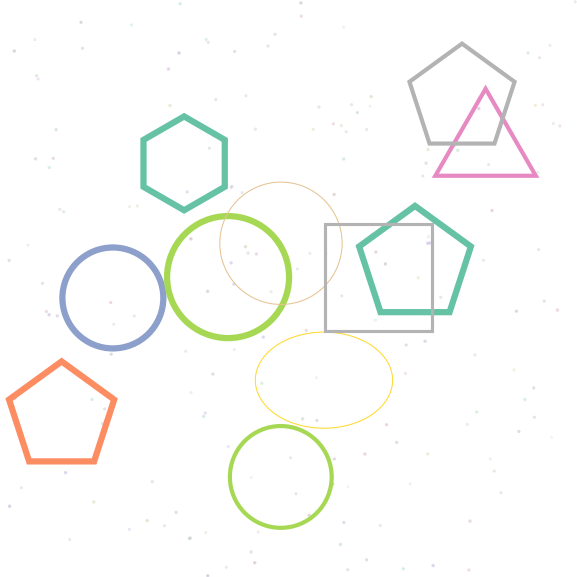[{"shape": "pentagon", "thickness": 3, "radius": 0.51, "center": [0.719, 0.541]}, {"shape": "hexagon", "thickness": 3, "radius": 0.41, "center": [0.319, 0.716]}, {"shape": "pentagon", "thickness": 3, "radius": 0.48, "center": [0.107, 0.278]}, {"shape": "circle", "thickness": 3, "radius": 0.44, "center": [0.195, 0.483]}, {"shape": "triangle", "thickness": 2, "radius": 0.5, "center": [0.841, 0.745]}, {"shape": "circle", "thickness": 3, "radius": 0.53, "center": [0.395, 0.519]}, {"shape": "circle", "thickness": 2, "radius": 0.44, "center": [0.486, 0.173]}, {"shape": "oval", "thickness": 0.5, "radius": 0.59, "center": [0.561, 0.341]}, {"shape": "circle", "thickness": 0.5, "radius": 0.53, "center": [0.487, 0.578]}, {"shape": "square", "thickness": 1.5, "radius": 0.46, "center": [0.655, 0.519]}, {"shape": "pentagon", "thickness": 2, "radius": 0.48, "center": [0.8, 0.828]}]